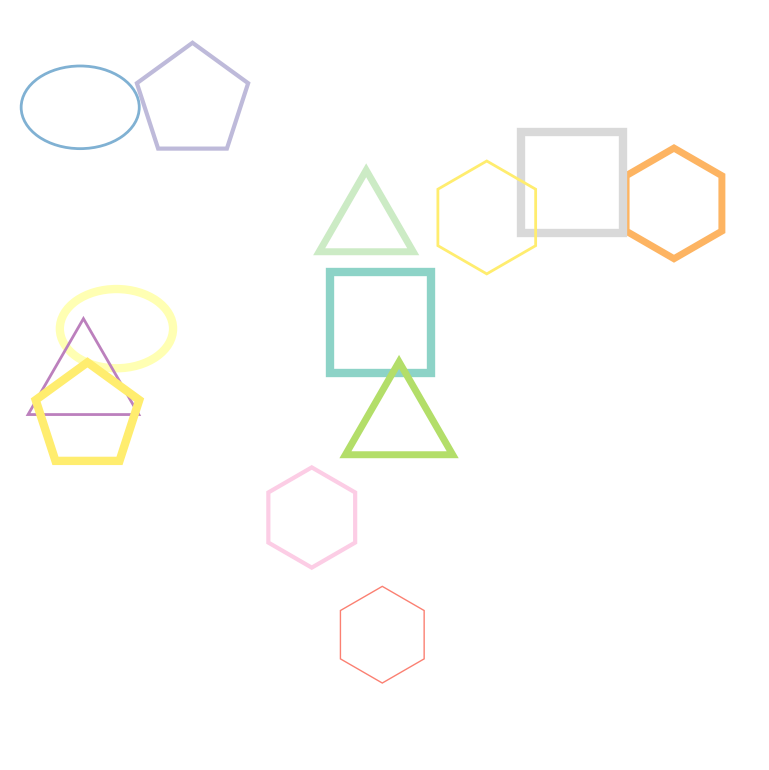[{"shape": "square", "thickness": 3, "radius": 0.33, "center": [0.494, 0.582]}, {"shape": "oval", "thickness": 3, "radius": 0.37, "center": [0.151, 0.573]}, {"shape": "pentagon", "thickness": 1.5, "radius": 0.38, "center": [0.25, 0.868]}, {"shape": "hexagon", "thickness": 0.5, "radius": 0.31, "center": [0.496, 0.176]}, {"shape": "oval", "thickness": 1, "radius": 0.38, "center": [0.104, 0.861]}, {"shape": "hexagon", "thickness": 2.5, "radius": 0.36, "center": [0.875, 0.736]}, {"shape": "triangle", "thickness": 2.5, "radius": 0.4, "center": [0.518, 0.45]}, {"shape": "hexagon", "thickness": 1.5, "radius": 0.33, "center": [0.405, 0.328]}, {"shape": "square", "thickness": 3, "radius": 0.33, "center": [0.743, 0.763]}, {"shape": "triangle", "thickness": 1, "radius": 0.42, "center": [0.108, 0.503]}, {"shape": "triangle", "thickness": 2.5, "radius": 0.35, "center": [0.476, 0.708]}, {"shape": "pentagon", "thickness": 3, "radius": 0.35, "center": [0.114, 0.459]}, {"shape": "hexagon", "thickness": 1, "radius": 0.37, "center": [0.632, 0.718]}]